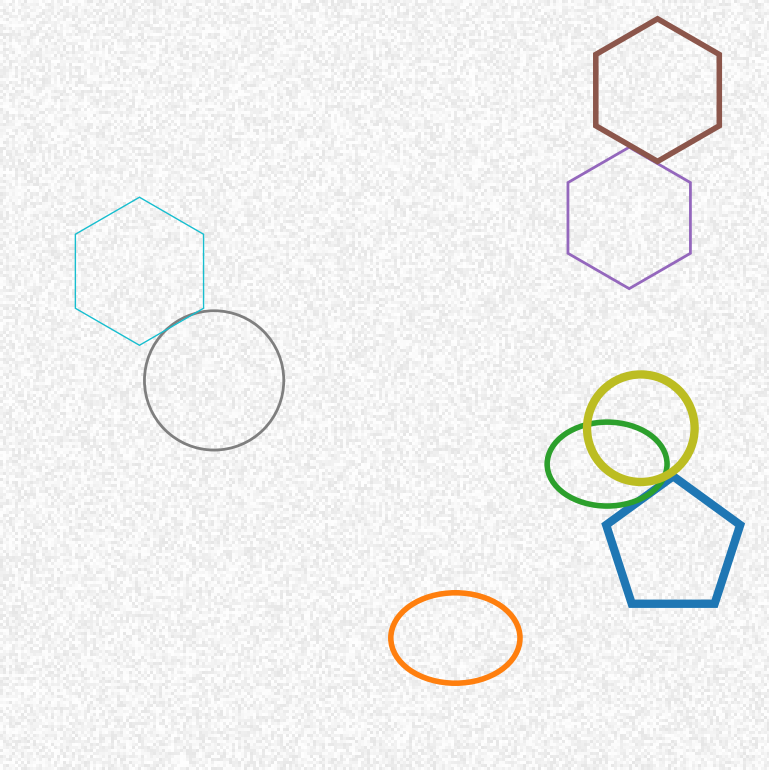[{"shape": "pentagon", "thickness": 3, "radius": 0.46, "center": [0.874, 0.29]}, {"shape": "oval", "thickness": 2, "radius": 0.42, "center": [0.591, 0.171]}, {"shape": "oval", "thickness": 2, "radius": 0.39, "center": [0.788, 0.397]}, {"shape": "hexagon", "thickness": 1, "radius": 0.46, "center": [0.817, 0.717]}, {"shape": "hexagon", "thickness": 2, "radius": 0.46, "center": [0.854, 0.883]}, {"shape": "circle", "thickness": 1, "radius": 0.45, "center": [0.278, 0.506]}, {"shape": "circle", "thickness": 3, "radius": 0.35, "center": [0.832, 0.444]}, {"shape": "hexagon", "thickness": 0.5, "radius": 0.48, "center": [0.181, 0.648]}]